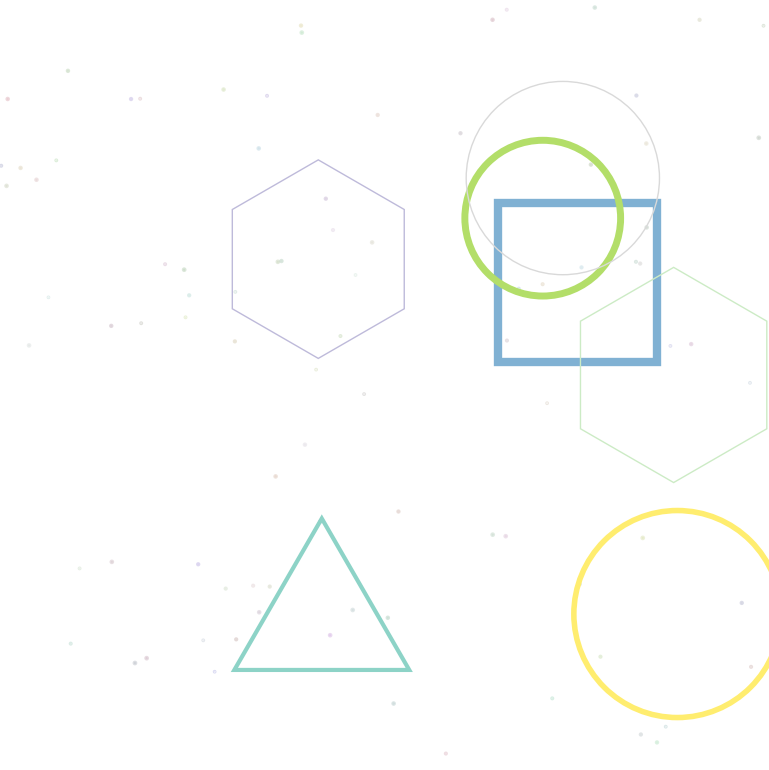[{"shape": "triangle", "thickness": 1.5, "radius": 0.66, "center": [0.418, 0.196]}, {"shape": "hexagon", "thickness": 0.5, "radius": 0.64, "center": [0.413, 0.663]}, {"shape": "square", "thickness": 3, "radius": 0.52, "center": [0.75, 0.633]}, {"shape": "circle", "thickness": 2.5, "radius": 0.51, "center": [0.705, 0.717]}, {"shape": "circle", "thickness": 0.5, "radius": 0.63, "center": [0.731, 0.769]}, {"shape": "hexagon", "thickness": 0.5, "radius": 0.7, "center": [0.875, 0.513]}, {"shape": "circle", "thickness": 2, "radius": 0.67, "center": [0.88, 0.203]}]